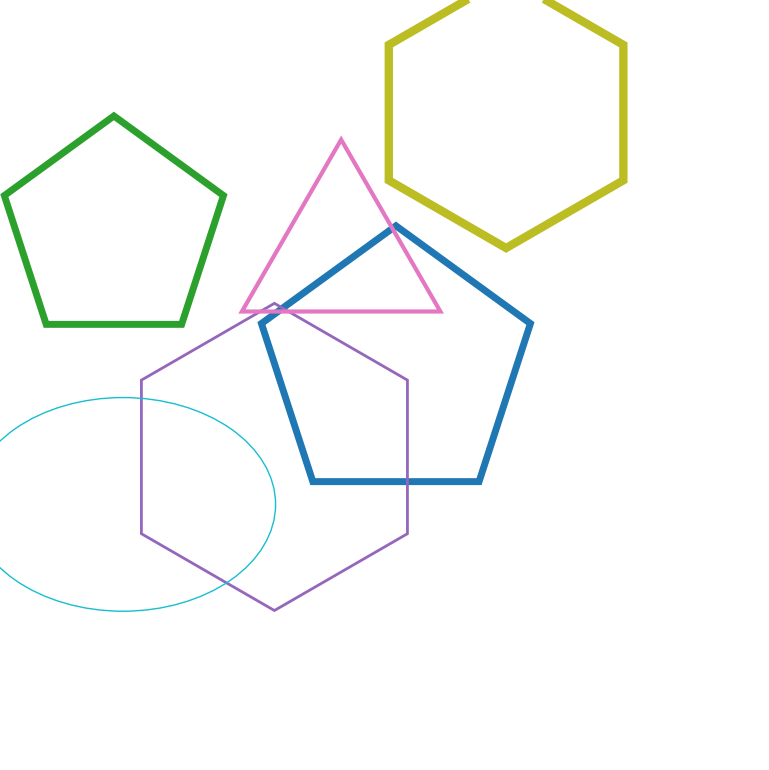[{"shape": "pentagon", "thickness": 2.5, "radius": 0.92, "center": [0.514, 0.523]}, {"shape": "pentagon", "thickness": 2.5, "radius": 0.75, "center": [0.148, 0.7]}, {"shape": "hexagon", "thickness": 1, "radius": 1.0, "center": [0.356, 0.407]}, {"shape": "triangle", "thickness": 1.5, "radius": 0.74, "center": [0.443, 0.67]}, {"shape": "hexagon", "thickness": 3, "radius": 0.88, "center": [0.657, 0.854]}, {"shape": "oval", "thickness": 0.5, "radius": 0.99, "center": [0.16, 0.345]}]